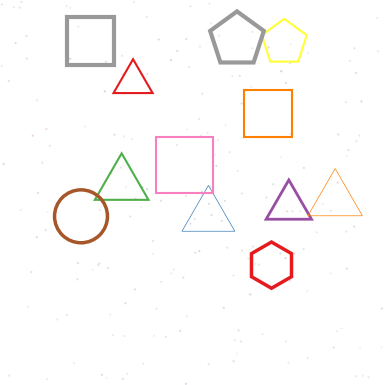[{"shape": "hexagon", "thickness": 2.5, "radius": 0.3, "center": [0.705, 0.311]}, {"shape": "triangle", "thickness": 1.5, "radius": 0.29, "center": [0.346, 0.788]}, {"shape": "triangle", "thickness": 0.5, "radius": 0.4, "center": [0.541, 0.439]}, {"shape": "triangle", "thickness": 1.5, "radius": 0.4, "center": [0.316, 0.521]}, {"shape": "triangle", "thickness": 2, "radius": 0.34, "center": [0.75, 0.465]}, {"shape": "triangle", "thickness": 0.5, "radius": 0.41, "center": [0.871, 0.48]}, {"shape": "square", "thickness": 1.5, "radius": 0.31, "center": [0.696, 0.705]}, {"shape": "pentagon", "thickness": 1.5, "radius": 0.31, "center": [0.738, 0.89]}, {"shape": "circle", "thickness": 2.5, "radius": 0.34, "center": [0.21, 0.438]}, {"shape": "square", "thickness": 1.5, "radius": 0.37, "center": [0.479, 0.572]}, {"shape": "pentagon", "thickness": 3, "radius": 0.37, "center": [0.616, 0.897]}, {"shape": "square", "thickness": 3, "radius": 0.31, "center": [0.235, 0.894]}]